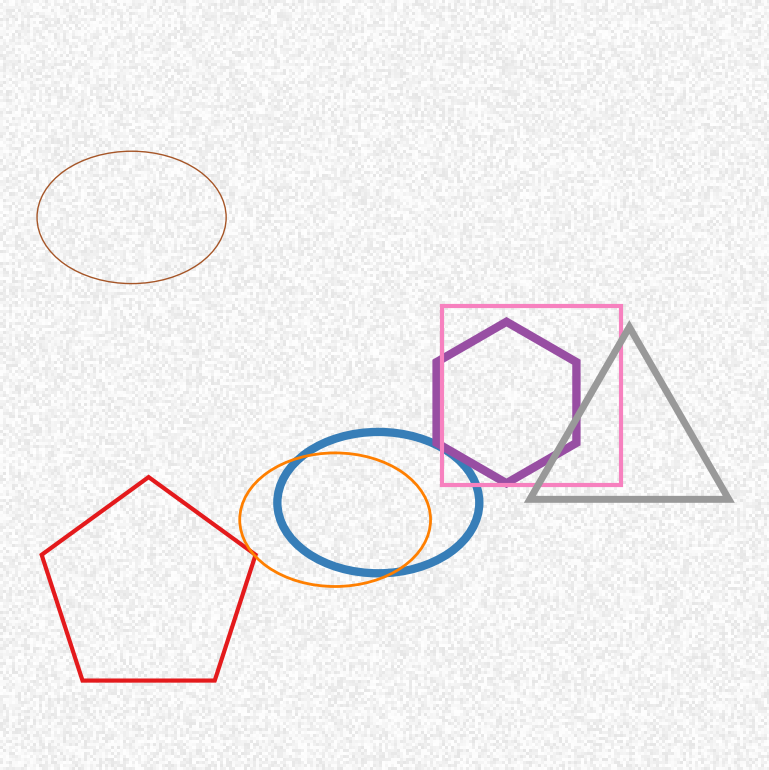[{"shape": "pentagon", "thickness": 1.5, "radius": 0.73, "center": [0.193, 0.234]}, {"shape": "oval", "thickness": 3, "radius": 0.66, "center": [0.491, 0.347]}, {"shape": "hexagon", "thickness": 3, "radius": 0.52, "center": [0.658, 0.477]}, {"shape": "oval", "thickness": 1, "radius": 0.62, "center": [0.435, 0.325]}, {"shape": "oval", "thickness": 0.5, "radius": 0.61, "center": [0.171, 0.718]}, {"shape": "square", "thickness": 1.5, "radius": 0.58, "center": [0.69, 0.486]}, {"shape": "triangle", "thickness": 2.5, "radius": 0.75, "center": [0.817, 0.426]}]